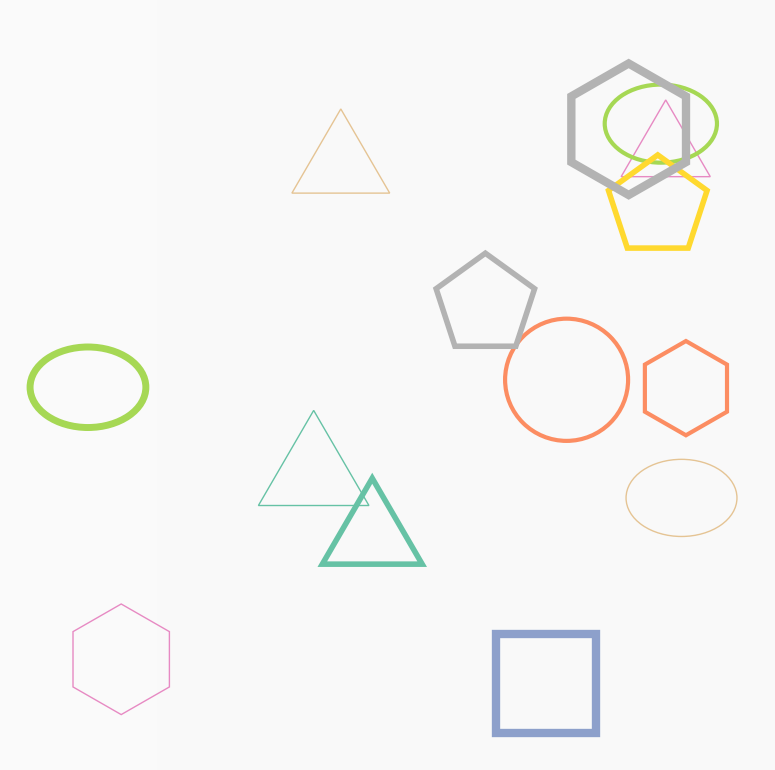[{"shape": "triangle", "thickness": 2, "radius": 0.37, "center": [0.48, 0.305]}, {"shape": "triangle", "thickness": 0.5, "radius": 0.41, "center": [0.405, 0.385]}, {"shape": "circle", "thickness": 1.5, "radius": 0.4, "center": [0.731, 0.507]}, {"shape": "hexagon", "thickness": 1.5, "radius": 0.31, "center": [0.885, 0.496]}, {"shape": "square", "thickness": 3, "radius": 0.32, "center": [0.705, 0.112]}, {"shape": "hexagon", "thickness": 0.5, "radius": 0.36, "center": [0.156, 0.144]}, {"shape": "triangle", "thickness": 0.5, "radius": 0.33, "center": [0.859, 0.804]}, {"shape": "oval", "thickness": 2.5, "radius": 0.37, "center": [0.114, 0.497]}, {"shape": "oval", "thickness": 1.5, "radius": 0.36, "center": [0.853, 0.839]}, {"shape": "pentagon", "thickness": 2, "radius": 0.33, "center": [0.849, 0.732]}, {"shape": "triangle", "thickness": 0.5, "radius": 0.36, "center": [0.44, 0.786]}, {"shape": "oval", "thickness": 0.5, "radius": 0.36, "center": [0.879, 0.353]}, {"shape": "hexagon", "thickness": 3, "radius": 0.43, "center": [0.811, 0.832]}, {"shape": "pentagon", "thickness": 2, "radius": 0.33, "center": [0.626, 0.604]}]